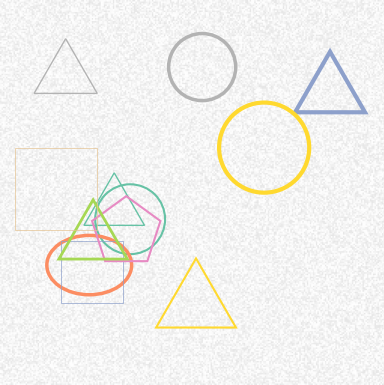[{"shape": "circle", "thickness": 1.5, "radius": 0.45, "center": [0.338, 0.431]}, {"shape": "triangle", "thickness": 1, "radius": 0.45, "center": [0.297, 0.46]}, {"shape": "oval", "thickness": 2.5, "radius": 0.55, "center": [0.232, 0.311]}, {"shape": "square", "thickness": 0.5, "radius": 0.4, "center": [0.239, 0.293]}, {"shape": "triangle", "thickness": 3, "radius": 0.52, "center": [0.857, 0.761]}, {"shape": "pentagon", "thickness": 1.5, "radius": 0.47, "center": [0.328, 0.397]}, {"shape": "triangle", "thickness": 2, "radius": 0.51, "center": [0.242, 0.378]}, {"shape": "circle", "thickness": 3, "radius": 0.59, "center": [0.686, 0.617]}, {"shape": "triangle", "thickness": 1.5, "radius": 0.6, "center": [0.509, 0.209]}, {"shape": "square", "thickness": 0.5, "radius": 0.53, "center": [0.147, 0.509]}, {"shape": "triangle", "thickness": 1, "radius": 0.47, "center": [0.171, 0.805]}, {"shape": "circle", "thickness": 2.5, "radius": 0.44, "center": [0.525, 0.826]}]